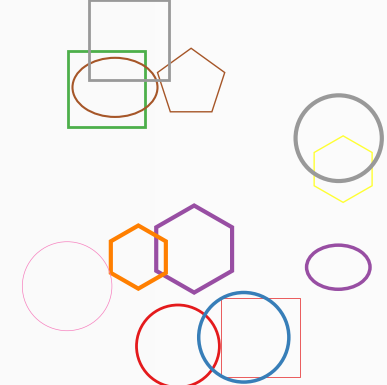[{"shape": "square", "thickness": 0.5, "radius": 0.51, "center": [0.672, 0.124]}, {"shape": "circle", "thickness": 2, "radius": 0.53, "center": [0.459, 0.101]}, {"shape": "circle", "thickness": 2.5, "radius": 0.58, "center": [0.629, 0.124]}, {"shape": "square", "thickness": 2, "radius": 0.5, "center": [0.276, 0.769]}, {"shape": "hexagon", "thickness": 3, "radius": 0.57, "center": [0.501, 0.353]}, {"shape": "oval", "thickness": 2.5, "radius": 0.41, "center": [0.873, 0.306]}, {"shape": "hexagon", "thickness": 3, "radius": 0.41, "center": [0.357, 0.332]}, {"shape": "hexagon", "thickness": 1, "radius": 0.43, "center": [0.885, 0.561]}, {"shape": "pentagon", "thickness": 1, "radius": 0.46, "center": [0.493, 0.783]}, {"shape": "oval", "thickness": 1.5, "radius": 0.55, "center": [0.297, 0.773]}, {"shape": "circle", "thickness": 0.5, "radius": 0.58, "center": [0.173, 0.257]}, {"shape": "circle", "thickness": 3, "radius": 0.56, "center": [0.874, 0.641]}, {"shape": "square", "thickness": 2, "radius": 0.52, "center": [0.332, 0.897]}]